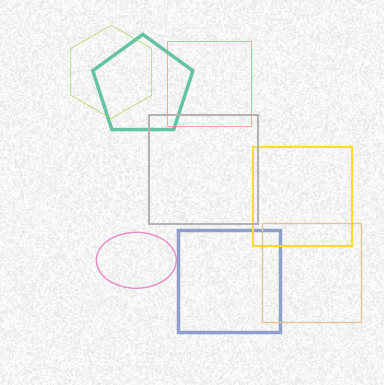[{"shape": "pentagon", "thickness": 2.5, "radius": 0.68, "center": [0.371, 0.774]}, {"shape": "square", "thickness": 0.5, "radius": 0.55, "center": [0.543, 0.784]}, {"shape": "square", "thickness": 2.5, "radius": 0.66, "center": [0.595, 0.271]}, {"shape": "oval", "thickness": 1, "radius": 0.52, "center": [0.354, 0.324]}, {"shape": "hexagon", "thickness": 0.5, "radius": 0.61, "center": [0.289, 0.813]}, {"shape": "square", "thickness": 1.5, "radius": 0.64, "center": [0.785, 0.489]}, {"shape": "square", "thickness": 1, "radius": 0.64, "center": [0.809, 0.292]}, {"shape": "square", "thickness": 1.5, "radius": 0.71, "center": [0.527, 0.56]}]